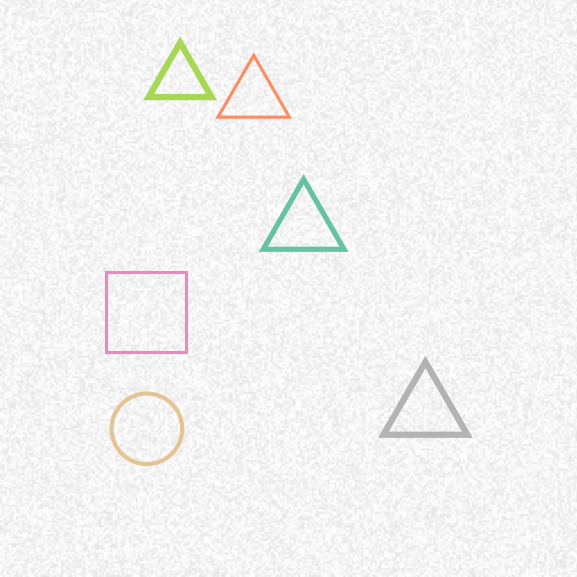[{"shape": "triangle", "thickness": 2.5, "radius": 0.4, "center": [0.526, 0.608]}, {"shape": "triangle", "thickness": 1.5, "radius": 0.36, "center": [0.439, 0.832]}, {"shape": "square", "thickness": 1.5, "radius": 0.35, "center": [0.254, 0.458]}, {"shape": "triangle", "thickness": 3, "radius": 0.31, "center": [0.312, 0.862]}, {"shape": "circle", "thickness": 2, "radius": 0.31, "center": [0.254, 0.257]}, {"shape": "triangle", "thickness": 3, "radius": 0.42, "center": [0.737, 0.288]}]